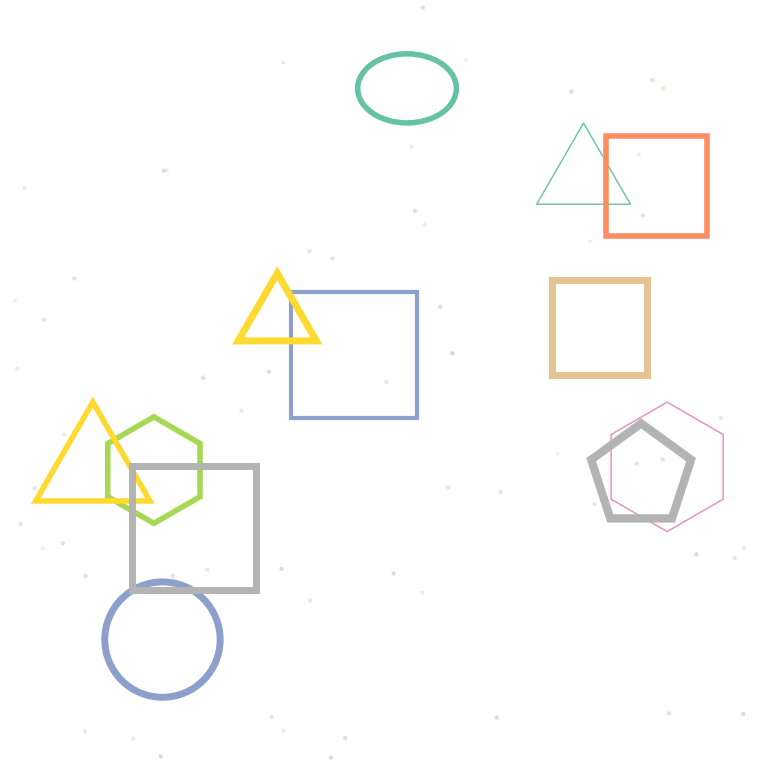[{"shape": "oval", "thickness": 2, "radius": 0.32, "center": [0.529, 0.885]}, {"shape": "triangle", "thickness": 0.5, "radius": 0.35, "center": [0.758, 0.77]}, {"shape": "square", "thickness": 2, "radius": 0.33, "center": [0.852, 0.758]}, {"shape": "square", "thickness": 1.5, "radius": 0.41, "center": [0.459, 0.538]}, {"shape": "circle", "thickness": 2.5, "radius": 0.37, "center": [0.211, 0.169]}, {"shape": "hexagon", "thickness": 0.5, "radius": 0.42, "center": [0.866, 0.394]}, {"shape": "hexagon", "thickness": 2, "radius": 0.35, "center": [0.2, 0.389]}, {"shape": "triangle", "thickness": 2, "radius": 0.43, "center": [0.121, 0.392]}, {"shape": "triangle", "thickness": 2.5, "radius": 0.29, "center": [0.36, 0.587]}, {"shape": "square", "thickness": 2.5, "radius": 0.31, "center": [0.779, 0.575]}, {"shape": "square", "thickness": 2.5, "radius": 0.4, "center": [0.252, 0.314]}, {"shape": "pentagon", "thickness": 3, "radius": 0.34, "center": [0.833, 0.382]}]